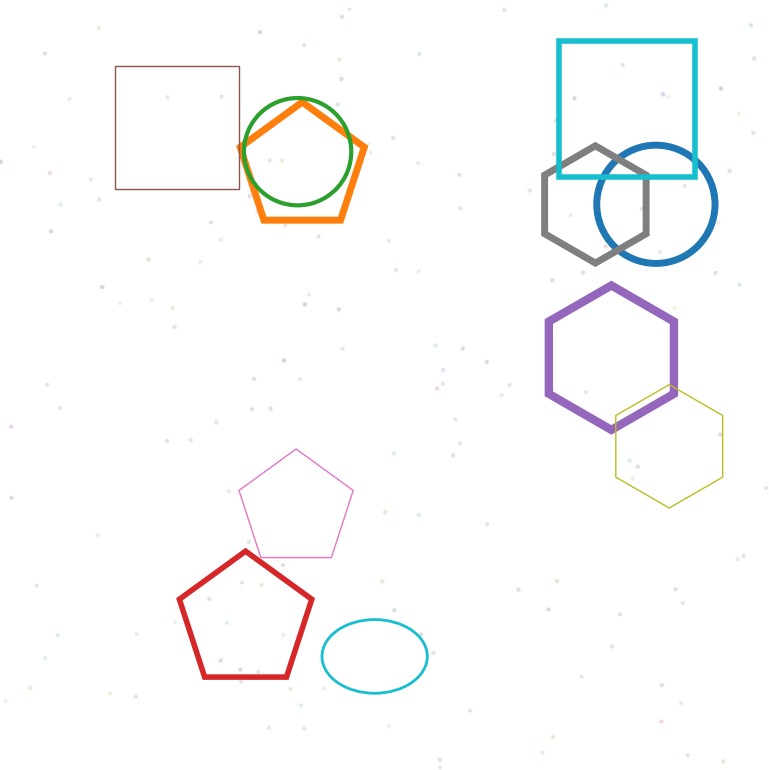[{"shape": "circle", "thickness": 2.5, "radius": 0.38, "center": [0.852, 0.735]}, {"shape": "pentagon", "thickness": 2.5, "radius": 0.42, "center": [0.393, 0.783]}, {"shape": "circle", "thickness": 1.5, "radius": 0.35, "center": [0.387, 0.803]}, {"shape": "pentagon", "thickness": 2, "radius": 0.45, "center": [0.319, 0.194]}, {"shape": "hexagon", "thickness": 3, "radius": 0.47, "center": [0.794, 0.535]}, {"shape": "square", "thickness": 0.5, "radius": 0.4, "center": [0.23, 0.834]}, {"shape": "pentagon", "thickness": 0.5, "radius": 0.39, "center": [0.385, 0.339]}, {"shape": "hexagon", "thickness": 2.5, "radius": 0.38, "center": [0.773, 0.735]}, {"shape": "hexagon", "thickness": 0.5, "radius": 0.4, "center": [0.869, 0.42]}, {"shape": "oval", "thickness": 1, "radius": 0.34, "center": [0.487, 0.148]}, {"shape": "square", "thickness": 2, "radius": 0.44, "center": [0.814, 0.859]}]